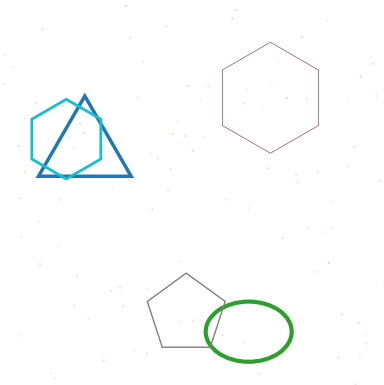[{"shape": "triangle", "thickness": 2.5, "radius": 0.69, "center": [0.22, 0.612]}, {"shape": "oval", "thickness": 3, "radius": 0.56, "center": [0.646, 0.138]}, {"shape": "hexagon", "thickness": 0.5, "radius": 0.72, "center": [0.702, 0.746]}, {"shape": "pentagon", "thickness": 1, "radius": 0.53, "center": [0.484, 0.184]}, {"shape": "hexagon", "thickness": 2, "radius": 0.52, "center": [0.172, 0.639]}]